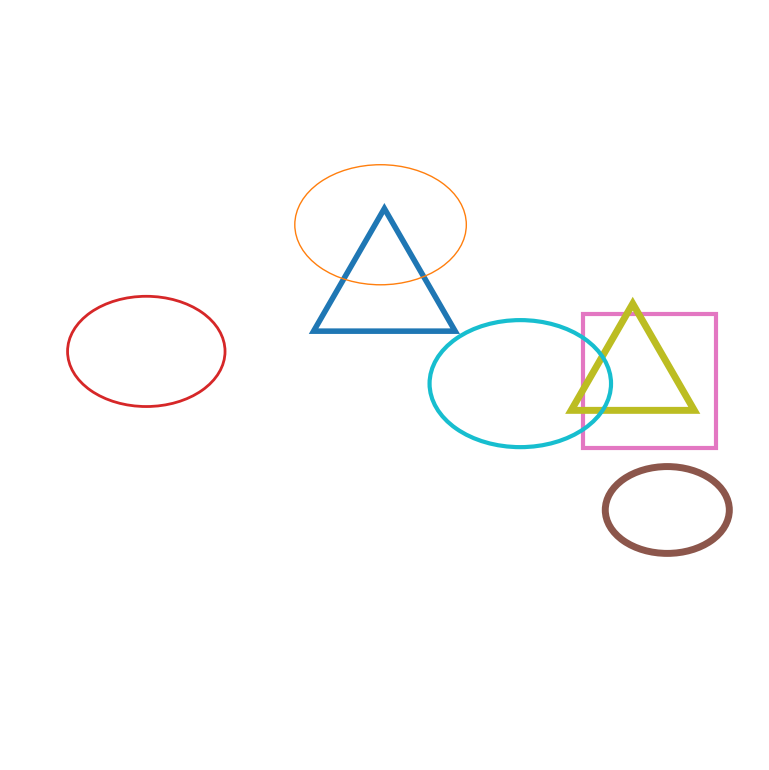[{"shape": "triangle", "thickness": 2, "radius": 0.53, "center": [0.499, 0.623]}, {"shape": "oval", "thickness": 0.5, "radius": 0.56, "center": [0.494, 0.708]}, {"shape": "oval", "thickness": 1, "radius": 0.51, "center": [0.19, 0.544]}, {"shape": "oval", "thickness": 2.5, "radius": 0.4, "center": [0.867, 0.338]}, {"shape": "square", "thickness": 1.5, "radius": 0.43, "center": [0.843, 0.505]}, {"shape": "triangle", "thickness": 2.5, "radius": 0.46, "center": [0.822, 0.513]}, {"shape": "oval", "thickness": 1.5, "radius": 0.59, "center": [0.676, 0.502]}]